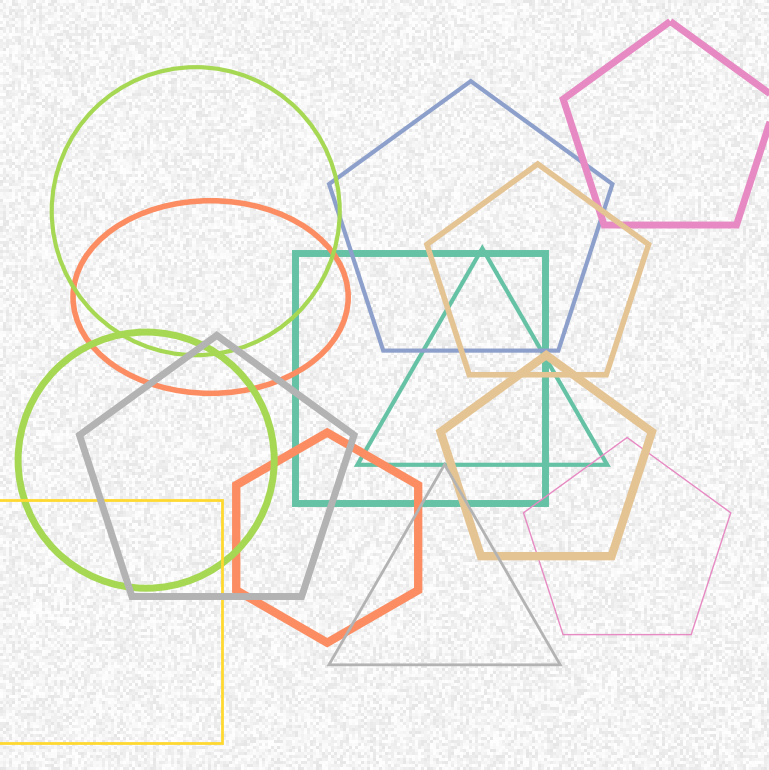[{"shape": "square", "thickness": 2.5, "radius": 0.81, "center": [0.546, 0.509]}, {"shape": "triangle", "thickness": 1.5, "radius": 0.94, "center": [0.626, 0.49]}, {"shape": "hexagon", "thickness": 3, "radius": 0.68, "center": [0.425, 0.302]}, {"shape": "oval", "thickness": 2, "radius": 0.89, "center": [0.274, 0.614]}, {"shape": "pentagon", "thickness": 1.5, "radius": 0.97, "center": [0.611, 0.701]}, {"shape": "pentagon", "thickness": 2.5, "radius": 0.73, "center": [0.871, 0.826]}, {"shape": "pentagon", "thickness": 0.5, "radius": 0.71, "center": [0.814, 0.29]}, {"shape": "circle", "thickness": 2.5, "radius": 0.83, "center": [0.19, 0.402]}, {"shape": "circle", "thickness": 1.5, "radius": 0.94, "center": [0.254, 0.726]}, {"shape": "square", "thickness": 1, "radius": 0.79, "center": [0.131, 0.192]}, {"shape": "pentagon", "thickness": 3, "radius": 0.72, "center": [0.709, 0.394]}, {"shape": "pentagon", "thickness": 2, "radius": 0.76, "center": [0.698, 0.636]}, {"shape": "pentagon", "thickness": 2.5, "radius": 0.94, "center": [0.282, 0.377]}, {"shape": "triangle", "thickness": 1, "radius": 0.87, "center": [0.577, 0.223]}]